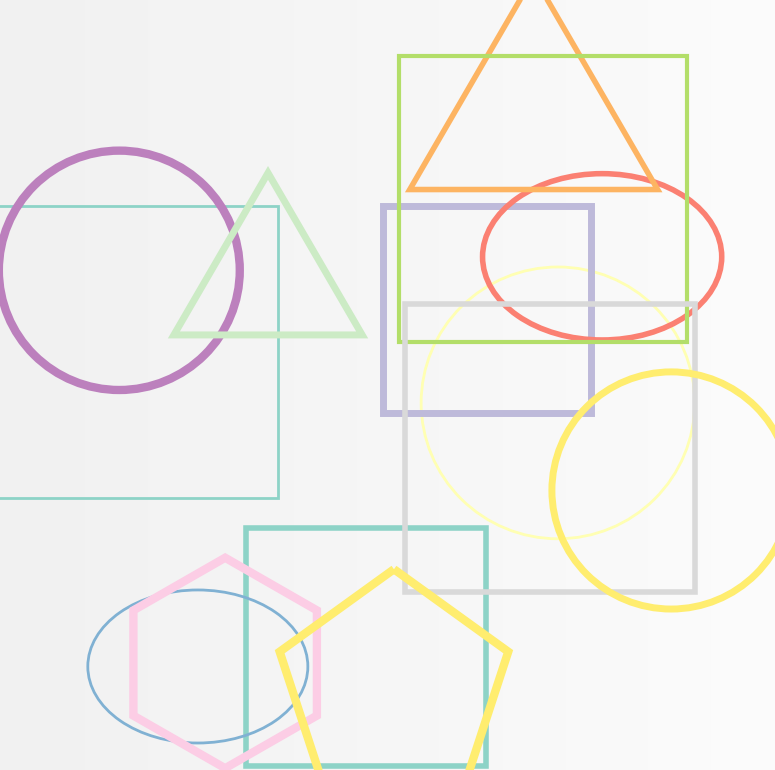[{"shape": "square", "thickness": 1, "radius": 0.95, "center": [0.169, 0.543]}, {"shape": "square", "thickness": 2, "radius": 0.77, "center": [0.472, 0.159]}, {"shape": "circle", "thickness": 1, "radius": 0.88, "center": [0.72, 0.477]}, {"shape": "square", "thickness": 2.5, "radius": 0.67, "center": [0.628, 0.598]}, {"shape": "oval", "thickness": 2, "radius": 0.77, "center": [0.777, 0.666]}, {"shape": "oval", "thickness": 1, "radius": 0.71, "center": [0.255, 0.134]}, {"shape": "triangle", "thickness": 2, "radius": 0.92, "center": [0.689, 0.846]}, {"shape": "square", "thickness": 1.5, "radius": 0.93, "center": [0.701, 0.741]}, {"shape": "hexagon", "thickness": 3, "radius": 0.68, "center": [0.291, 0.139]}, {"shape": "square", "thickness": 2, "radius": 0.94, "center": [0.71, 0.418]}, {"shape": "circle", "thickness": 3, "radius": 0.78, "center": [0.154, 0.649]}, {"shape": "triangle", "thickness": 2.5, "radius": 0.7, "center": [0.346, 0.635]}, {"shape": "circle", "thickness": 2.5, "radius": 0.77, "center": [0.866, 0.363]}, {"shape": "pentagon", "thickness": 3, "radius": 0.78, "center": [0.508, 0.106]}]